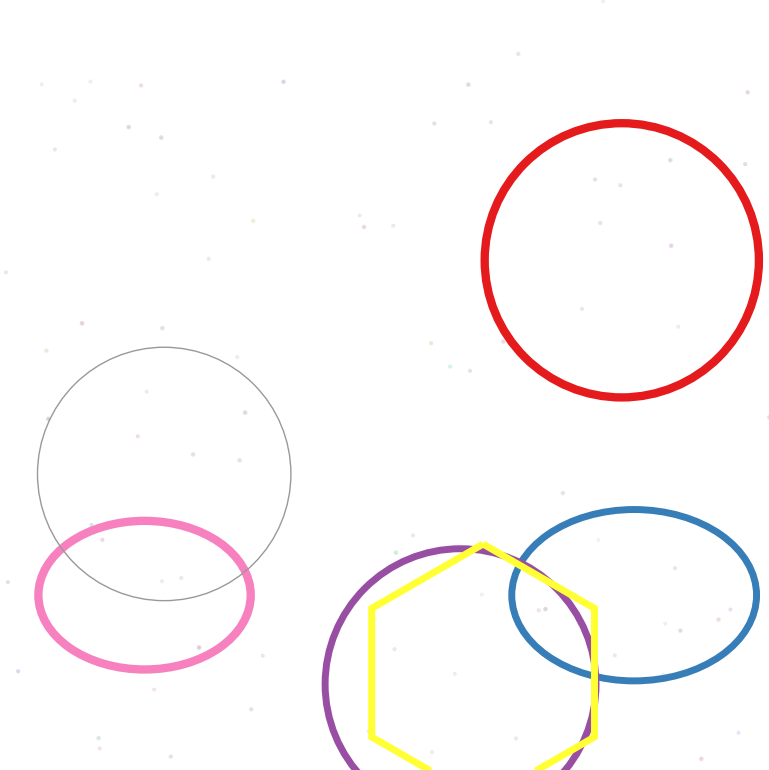[{"shape": "circle", "thickness": 3, "radius": 0.89, "center": [0.808, 0.662]}, {"shape": "oval", "thickness": 2.5, "radius": 0.79, "center": [0.824, 0.227]}, {"shape": "circle", "thickness": 2.5, "radius": 0.88, "center": [0.598, 0.111]}, {"shape": "hexagon", "thickness": 2.5, "radius": 0.84, "center": [0.627, 0.126]}, {"shape": "oval", "thickness": 3, "radius": 0.69, "center": [0.188, 0.227]}, {"shape": "circle", "thickness": 0.5, "radius": 0.82, "center": [0.213, 0.384]}]